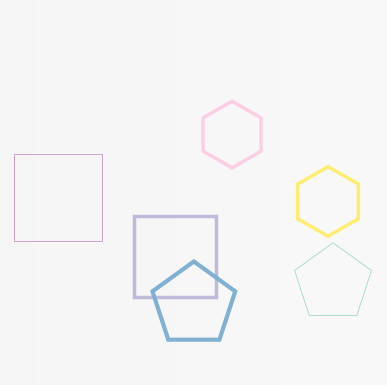[{"shape": "pentagon", "thickness": 0.5, "radius": 0.52, "center": [0.859, 0.265]}, {"shape": "square", "thickness": 2.5, "radius": 0.53, "center": [0.452, 0.334]}, {"shape": "pentagon", "thickness": 3, "radius": 0.56, "center": [0.5, 0.209]}, {"shape": "hexagon", "thickness": 2.5, "radius": 0.43, "center": [0.599, 0.651]}, {"shape": "square", "thickness": 0.5, "radius": 0.56, "center": [0.149, 0.487]}, {"shape": "hexagon", "thickness": 2.5, "radius": 0.45, "center": [0.847, 0.477]}]